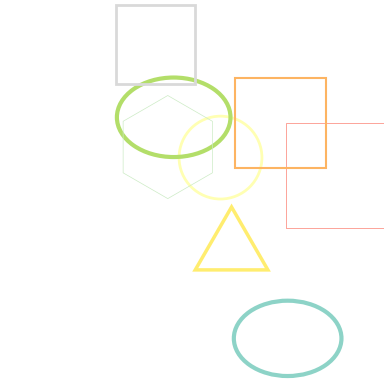[{"shape": "oval", "thickness": 3, "radius": 0.7, "center": [0.747, 0.121]}, {"shape": "circle", "thickness": 2, "radius": 0.54, "center": [0.573, 0.591]}, {"shape": "square", "thickness": 0.5, "radius": 0.68, "center": [0.879, 0.544]}, {"shape": "square", "thickness": 1.5, "radius": 0.59, "center": [0.729, 0.68]}, {"shape": "oval", "thickness": 3, "radius": 0.74, "center": [0.451, 0.695]}, {"shape": "square", "thickness": 2, "radius": 0.51, "center": [0.403, 0.885]}, {"shape": "hexagon", "thickness": 0.5, "radius": 0.67, "center": [0.436, 0.618]}, {"shape": "triangle", "thickness": 2.5, "radius": 0.54, "center": [0.601, 0.353]}]